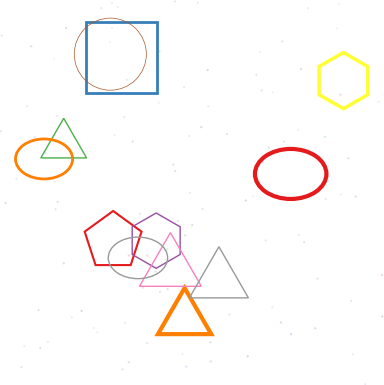[{"shape": "oval", "thickness": 3, "radius": 0.46, "center": [0.755, 0.548]}, {"shape": "pentagon", "thickness": 1.5, "radius": 0.39, "center": [0.294, 0.374]}, {"shape": "square", "thickness": 2, "radius": 0.46, "center": [0.315, 0.85]}, {"shape": "triangle", "thickness": 1, "radius": 0.34, "center": [0.165, 0.624]}, {"shape": "hexagon", "thickness": 1, "radius": 0.36, "center": [0.406, 0.375]}, {"shape": "triangle", "thickness": 3, "radius": 0.4, "center": [0.479, 0.172]}, {"shape": "oval", "thickness": 2, "radius": 0.37, "center": [0.114, 0.587]}, {"shape": "hexagon", "thickness": 2.5, "radius": 0.37, "center": [0.892, 0.791]}, {"shape": "circle", "thickness": 0.5, "radius": 0.47, "center": [0.286, 0.859]}, {"shape": "triangle", "thickness": 1, "radius": 0.46, "center": [0.443, 0.303]}, {"shape": "triangle", "thickness": 1, "radius": 0.44, "center": [0.569, 0.271]}, {"shape": "oval", "thickness": 1, "radius": 0.39, "center": [0.358, 0.33]}]